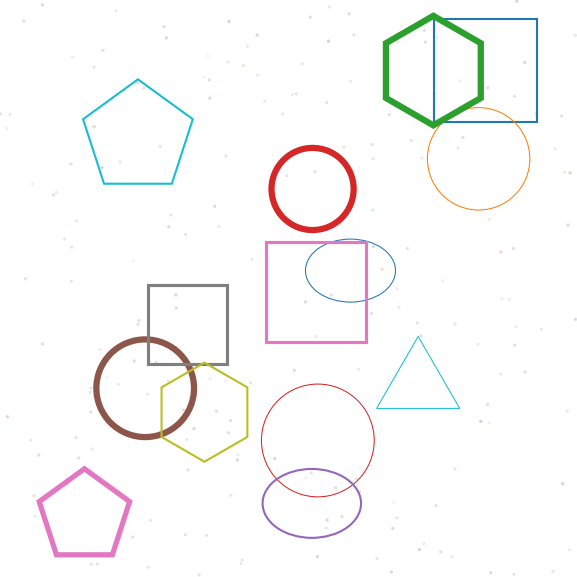[{"shape": "oval", "thickness": 0.5, "radius": 0.39, "center": [0.607, 0.531]}, {"shape": "square", "thickness": 1, "radius": 0.45, "center": [0.84, 0.877]}, {"shape": "circle", "thickness": 0.5, "radius": 0.44, "center": [0.829, 0.724]}, {"shape": "hexagon", "thickness": 3, "radius": 0.47, "center": [0.75, 0.877]}, {"shape": "circle", "thickness": 0.5, "radius": 0.49, "center": [0.55, 0.236]}, {"shape": "circle", "thickness": 3, "radius": 0.36, "center": [0.541, 0.672]}, {"shape": "oval", "thickness": 1, "radius": 0.43, "center": [0.54, 0.127]}, {"shape": "circle", "thickness": 3, "radius": 0.42, "center": [0.251, 0.327]}, {"shape": "pentagon", "thickness": 2.5, "radius": 0.41, "center": [0.146, 0.105]}, {"shape": "square", "thickness": 1.5, "radius": 0.43, "center": [0.548, 0.494]}, {"shape": "square", "thickness": 1.5, "radius": 0.34, "center": [0.325, 0.437]}, {"shape": "hexagon", "thickness": 1, "radius": 0.43, "center": [0.354, 0.285]}, {"shape": "triangle", "thickness": 0.5, "radius": 0.42, "center": [0.724, 0.333]}, {"shape": "pentagon", "thickness": 1, "radius": 0.5, "center": [0.239, 0.762]}]